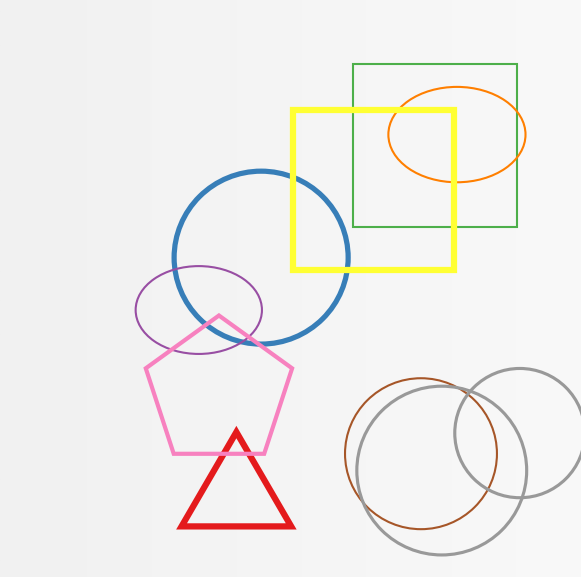[{"shape": "triangle", "thickness": 3, "radius": 0.54, "center": [0.407, 0.142]}, {"shape": "circle", "thickness": 2.5, "radius": 0.75, "center": [0.449, 0.553]}, {"shape": "square", "thickness": 1, "radius": 0.71, "center": [0.748, 0.747]}, {"shape": "oval", "thickness": 1, "radius": 0.54, "center": [0.342, 0.462]}, {"shape": "oval", "thickness": 1, "radius": 0.59, "center": [0.786, 0.766]}, {"shape": "square", "thickness": 3, "radius": 0.69, "center": [0.642, 0.67]}, {"shape": "circle", "thickness": 1, "radius": 0.65, "center": [0.724, 0.213]}, {"shape": "pentagon", "thickness": 2, "radius": 0.66, "center": [0.377, 0.32]}, {"shape": "circle", "thickness": 1.5, "radius": 0.73, "center": [0.76, 0.184]}, {"shape": "circle", "thickness": 1.5, "radius": 0.56, "center": [0.894, 0.249]}]